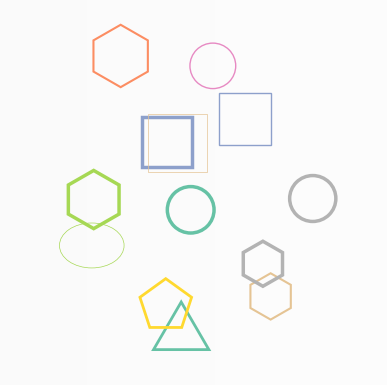[{"shape": "circle", "thickness": 2.5, "radius": 0.3, "center": [0.492, 0.455]}, {"shape": "triangle", "thickness": 2, "radius": 0.41, "center": [0.468, 0.133]}, {"shape": "hexagon", "thickness": 1.5, "radius": 0.41, "center": [0.311, 0.855]}, {"shape": "square", "thickness": 1, "radius": 0.33, "center": [0.633, 0.691]}, {"shape": "square", "thickness": 2.5, "radius": 0.32, "center": [0.431, 0.631]}, {"shape": "circle", "thickness": 1, "radius": 0.3, "center": [0.549, 0.829]}, {"shape": "hexagon", "thickness": 2.5, "radius": 0.38, "center": [0.242, 0.482]}, {"shape": "oval", "thickness": 0.5, "radius": 0.42, "center": [0.237, 0.362]}, {"shape": "pentagon", "thickness": 2, "radius": 0.35, "center": [0.428, 0.206]}, {"shape": "square", "thickness": 0.5, "radius": 0.38, "center": [0.458, 0.628]}, {"shape": "hexagon", "thickness": 1.5, "radius": 0.3, "center": [0.698, 0.23]}, {"shape": "hexagon", "thickness": 2.5, "radius": 0.29, "center": [0.678, 0.315]}, {"shape": "circle", "thickness": 2.5, "radius": 0.3, "center": [0.807, 0.484]}]